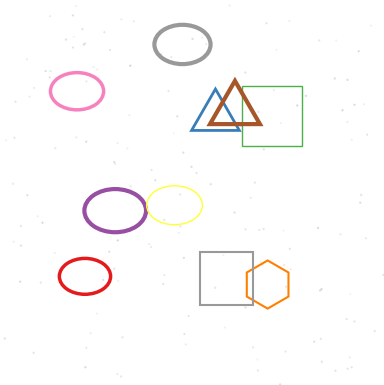[{"shape": "oval", "thickness": 2.5, "radius": 0.33, "center": [0.221, 0.282]}, {"shape": "triangle", "thickness": 2, "radius": 0.36, "center": [0.56, 0.697]}, {"shape": "square", "thickness": 1, "radius": 0.39, "center": [0.707, 0.699]}, {"shape": "oval", "thickness": 3, "radius": 0.4, "center": [0.299, 0.453]}, {"shape": "hexagon", "thickness": 1.5, "radius": 0.31, "center": [0.695, 0.261]}, {"shape": "oval", "thickness": 1, "radius": 0.36, "center": [0.453, 0.467]}, {"shape": "triangle", "thickness": 3, "radius": 0.37, "center": [0.61, 0.715]}, {"shape": "oval", "thickness": 2.5, "radius": 0.35, "center": [0.2, 0.763]}, {"shape": "oval", "thickness": 3, "radius": 0.36, "center": [0.474, 0.885]}, {"shape": "square", "thickness": 1.5, "radius": 0.34, "center": [0.588, 0.278]}]